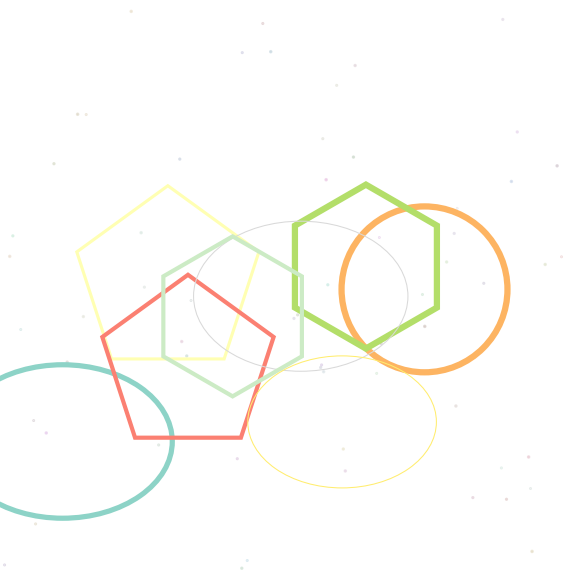[{"shape": "oval", "thickness": 2.5, "radius": 0.95, "center": [0.108, 0.235]}, {"shape": "pentagon", "thickness": 1.5, "radius": 0.83, "center": [0.291, 0.512]}, {"shape": "pentagon", "thickness": 2, "radius": 0.78, "center": [0.325, 0.367]}, {"shape": "circle", "thickness": 3, "radius": 0.72, "center": [0.735, 0.498]}, {"shape": "hexagon", "thickness": 3, "radius": 0.71, "center": [0.634, 0.537]}, {"shape": "oval", "thickness": 0.5, "radius": 0.93, "center": [0.521, 0.486]}, {"shape": "hexagon", "thickness": 2, "radius": 0.69, "center": [0.403, 0.451]}, {"shape": "oval", "thickness": 0.5, "radius": 0.82, "center": [0.592, 0.269]}]